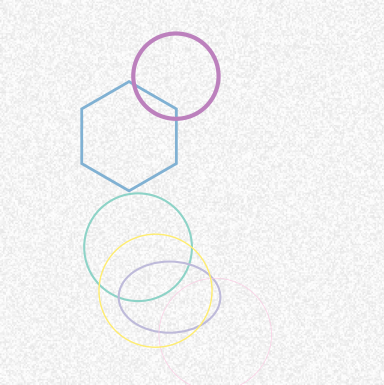[{"shape": "circle", "thickness": 1.5, "radius": 0.7, "center": [0.359, 0.358]}, {"shape": "oval", "thickness": 1.5, "radius": 0.66, "center": [0.44, 0.228]}, {"shape": "hexagon", "thickness": 2, "radius": 0.71, "center": [0.335, 0.646]}, {"shape": "circle", "thickness": 0.5, "radius": 0.73, "center": [0.559, 0.131]}, {"shape": "circle", "thickness": 3, "radius": 0.55, "center": [0.457, 0.802]}, {"shape": "circle", "thickness": 1, "radius": 0.73, "center": [0.404, 0.245]}]